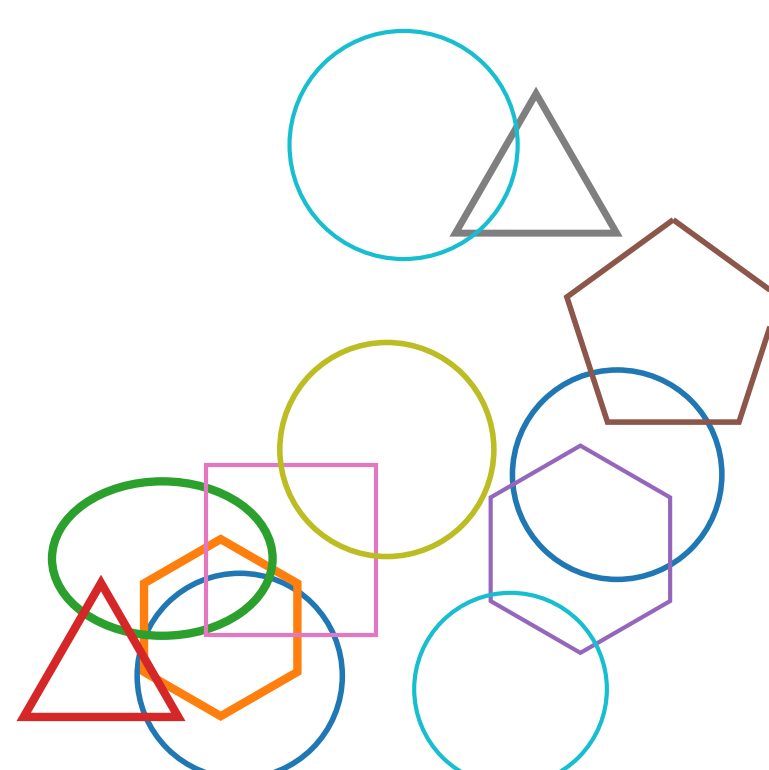[{"shape": "circle", "thickness": 2, "radius": 0.67, "center": [0.311, 0.122]}, {"shape": "circle", "thickness": 2, "radius": 0.68, "center": [0.802, 0.384]}, {"shape": "hexagon", "thickness": 3, "radius": 0.57, "center": [0.287, 0.185]}, {"shape": "oval", "thickness": 3, "radius": 0.72, "center": [0.211, 0.275]}, {"shape": "triangle", "thickness": 3, "radius": 0.58, "center": [0.131, 0.127]}, {"shape": "hexagon", "thickness": 1.5, "radius": 0.67, "center": [0.754, 0.287]}, {"shape": "pentagon", "thickness": 2, "radius": 0.73, "center": [0.874, 0.569]}, {"shape": "square", "thickness": 1.5, "radius": 0.55, "center": [0.378, 0.286]}, {"shape": "triangle", "thickness": 2.5, "radius": 0.6, "center": [0.696, 0.758]}, {"shape": "circle", "thickness": 2, "radius": 0.7, "center": [0.502, 0.416]}, {"shape": "circle", "thickness": 1.5, "radius": 0.74, "center": [0.524, 0.812]}, {"shape": "circle", "thickness": 1.5, "radius": 0.63, "center": [0.663, 0.105]}]